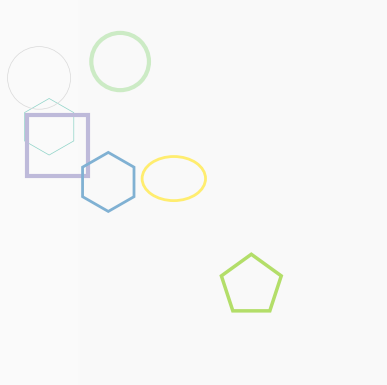[{"shape": "hexagon", "thickness": 0.5, "radius": 0.37, "center": [0.127, 0.671]}, {"shape": "square", "thickness": 3, "radius": 0.39, "center": [0.149, 0.622]}, {"shape": "hexagon", "thickness": 2, "radius": 0.38, "center": [0.279, 0.527]}, {"shape": "pentagon", "thickness": 2.5, "radius": 0.41, "center": [0.649, 0.258]}, {"shape": "circle", "thickness": 0.5, "radius": 0.41, "center": [0.101, 0.798]}, {"shape": "circle", "thickness": 3, "radius": 0.37, "center": [0.31, 0.84]}, {"shape": "oval", "thickness": 2, "radius": 0.41, "center": [0.449, 0.536]}]